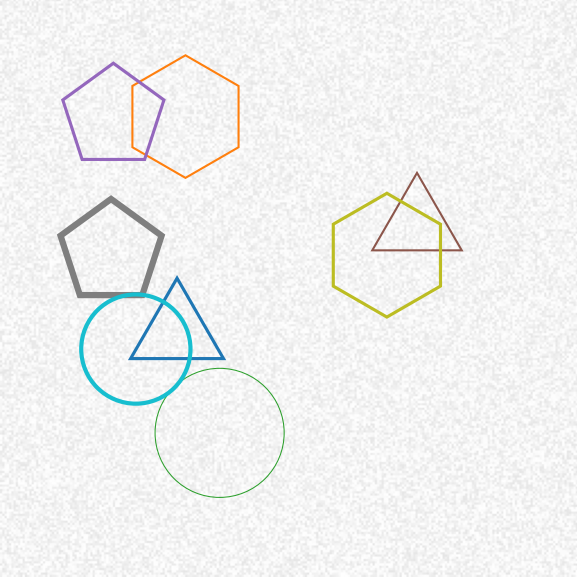[{"shape": "triangle", "thickness": 1.5, "radius": 0.46, "center": [0.307, 0.425]}, {"shape": "hexagon", "thickness": 1, "radius": 0.53, "center": [0.321, 0.797]}, {"shape": "circle", "thickness": 0.5, "radius": 0.56, "center": [0.38, 0.25]}, {"shape": "pentagon", "thickness": 1.5, "radius": 0.46, "center": [0.196, 0.798]}, {"shape": "triangle", "thickness": 1, "radius": 0.45, "center": [0.722, 0.61]}, {"shape": "pentagon", "thickness": 3, "radius": 0.46, "center": [0.192, 0.563]}, {"shape": "hexagon", "thickness": 1.5, "radius": 0.54, "center": [0.67, 0.557]}, {"shape": "circle", "thickness": 2, "radius": 0.47, "center": [0.235, 0.395]}]